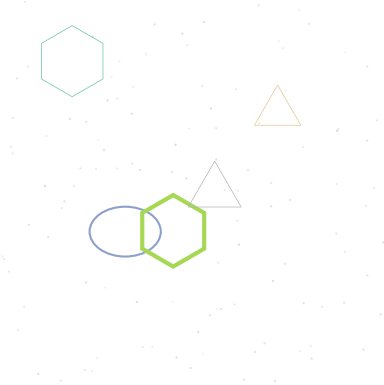[{"shape": "hexagon", "thickness": 0.5, "radius": 0.46, "center": [0.188, 0.841]}, {"shape": "oval", "thickness": 1.5, "radius": 0.46, "center": [0.325, 0.398]}, {"shape": "hexagon", "thickness": 3, "radius": 0.46, "center": [0.45, 0.4]}, {"shape": "triangle", "thickness": 0.5, "radius": 0.35, "center": [0.721, 0.709]}, {"shape": "triangle", "thickness": 0.5, "radius": 0.4, "center": [0.558, 0.502]}]